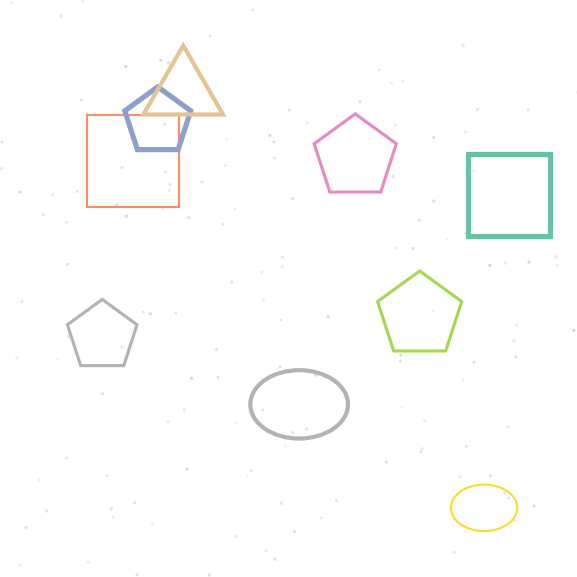[{"shape": "square", "thickness": 2.5, "radius": 0.36, "center": [0.882, 0.662]}, {"shape": "square", "thickness": 1, "radius": 0.4, "center": [0.231, 0.72]}, {"shape": "pentagon", "thickness": 2.5, "radius": 0.3, "center": [0.273, 0.789]}, {"shape": "pentagon", "thickness": 1.5, "radius": 0.37, "center": [0.615, 0.727]}, {"shape": "pentagon", "thickness": 1.5, "radius": 0.38, "center": [0.727, 0.453]}, {"shape": "oval", "thickness": 1, "radius": 0.29, "center": [0.838, 0.12]}, {"shape": "triangle", "thickness": 2, "radius": 0.4, "center": [0.317, 0.841]}, {"shape": "pentagon", "thickness": 1.5, "radius": 0.32, "center": [0.177, 0.417]}, {"shape": "oval", "thickness": 2, "radius": 0.42, "center": [0.518, 0.299]}]